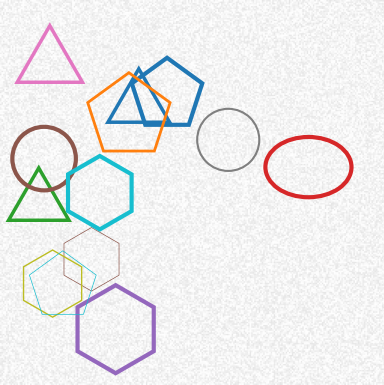[{"shape": "pentagon", "thickness": 3, "radius": 0.48, "center": [0.434, 0.754]}, {"shape": "triangle", "thickness": 2.5, "radius": 0.46, "center": [0.36, 0.729]}, {"shape": "pentagon", "thickness": 2, "radius": 0.56, "center": [0.335, 0.699]}, {"shape": "triangle", "thickness": 2.5, "radius": 0.45, "center": [0.101, 0.473]}, {"shape": "oval", "thickness": 3, "radius": 0.56, "center": [0.801, 0.566]}, {"shape": "hexagon", "thickness": 3, "radius": 0.57, "center": [0.3, 0.145]}, {"shape": "circle", "thickness": 3, "radius": 0.41, "center": [0.115, 0.588]}, {"shape": "hexagon", "thickness": 0.5, "radius": 0.41, "center": [0.238, 0.327]}, {"shape": "triangle", "thickness": 2.5, "radius": 0.49, "center": [0.129, 0.835]}, {"shape": "circle", "thickness": 1.5, "radius": 0.4, "center": [0.593, 0.637]}, {"shape": "hexagon", "thickness": 1, "radius": 0.44, "center": [0.137, 0.263]}, {"shape": "hexagon", "thickness": 3, "radius": 0.48, "center": [0.259, 0.499]}, {"shape": "pentagon", "thickness": 0.5, "radius": 0.46, "center": [0.163, 0.257]}]